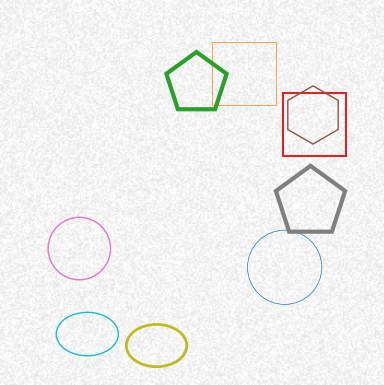[{"shape": "circle", "thickness": 0.5, "radius": 0.48, "center": [0.739, 0.306]}, {"shape": "square", "thickness": 0.5, "radius": 0.41, "center": [0.633, 0.81]}, {"shape": "pentagon", "thickness": 3, "radius": 0.41, "center": [0.51, 0.783]}, {"shape": "square", "thickness": 1.5, "radius": 0.41, "center": [0.817, 0.676]}, {"shape": "hexagon", "thickness": 1, "radius": 0.38, "center": [0.813, 0.701]}, {"shape": "circle", "thickness": 1, "radius": 0.41, "center": [0.206, 0.354]}, {"shape": "pentagon", "thickness": 3, "radius": 0.47, "center": [0.807, 0.475]}, {"shape": "oval", "thickness": 2, "radius": 0.39, "center": [0.407, 0.102]}, {"shape": "oval", "thickness": 1, "radius": 0.4, "center": [0.227, 0.132]}]